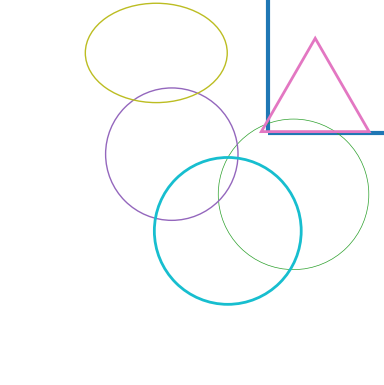[{"shape": "square", "thickness": 3, "radius": 0.91, "center": [0.877, 0.836]}, {"shape": "circle", "thickness": 0.5, "radius": 0.98, "center": [0.762, 0.495]}, {"shape": "circle", "thickness": 1, "radius": 0.86, "center": [0.446, 0.6]}, {"shape": "triangle", "thickness": 2, "radius": 0.81, "center": [0.819, 0.739]}, {"shape": "oval", "thickness": 1, "radius": 0.92, "center": [0.406, 0.863]}, {"shape": "circle", "thickness": 2, "radius": 0.95, "center": [0.592, 0.4]}]